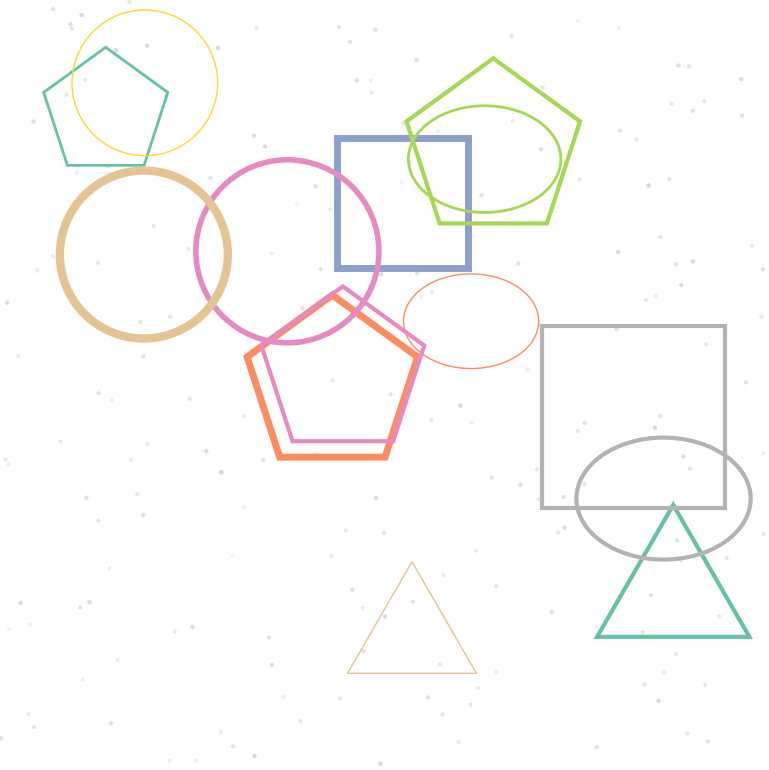[{"shape": "triangle", "thickness": 1.5, "radius": 0.57, "center": [0.874, 0.23]}, {"shape": "pentagon", "thickness": 1, "radius": 0.42, "center": [0.137, 0.854]}, {"shape": "pentagon", "thickness": 2.5, "radius": 0.58, "center": [0.432, 0.5]}, {"shape": "oval", "thickness": 0.5, "radius": 0.44, "center": [0.612, 0.583]}, {"shape": "square", "thickness": 2.5, "radius": 0.42, "center": [0.523, 0.736]}, {"shape": "circle", "thickness": 2, "radius": 0.59, "center": [0.373, 0.674]}, {"shape": "pentagon", "thickness": 1.5, "radius": 0.56, "center": [0.445, 0.517]}, {"shape": "oval", "thickness": 1, "radius": 0.5, "center": [0.629, 0.793]}, {"shape": "pentagon", "thickness": 1.5, "radius": 0.59, "center": [0.641, 0.806]}, {"shape": "circle", "thickness": 0.5, "radius": 0.47, "center": [0.188, 0.892]}, {"shape": "triangle", "thickness": 0.5, "radius": 0.48, "center": [0.535, 0.174]}, {"shape": "circle", "thickness": 3, "radius": 0.55, "center": [0.187, 0.669]}, {"shape": "square", "thickness": 1.5, "radius": 0.59, "center": [0.823, 0.458]}, {"shape": "oval", "thickness": 1.5, "radius": 0.57, "center": [0.862, 0.352]}]